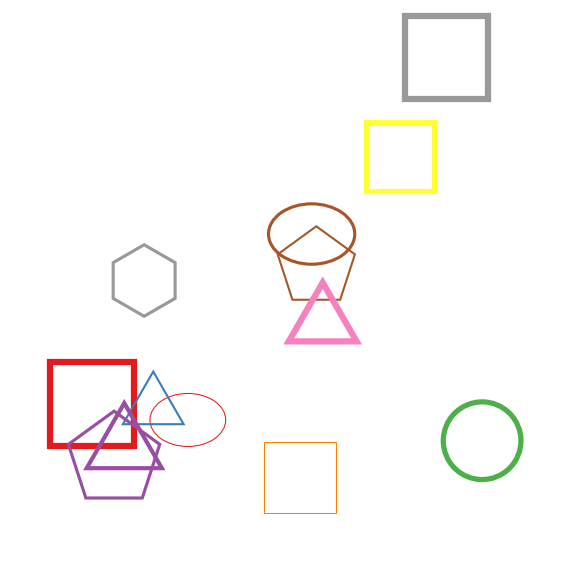[{"shape": "oval", "thickness": 0.5, "radius": 0.33, "center": [0.325, 0.272]}, {"shape": "square", "thickness": 3, "radius": 0.36, "center": [0.159, 0.299]}, {"shape": "triangle", "thickness": 1, "radius": 0.3, "center": [0.265, 0.295]}, {"shape": "circle", "thickness": 2.5, "radius": 0.34, "center": [0.835, 0.236]}, {"shape": "pentagon", "thickness": 1.5, "radius": 0.42, "center": [0.198, 0.204]}, {"shape": "triangle", "thickness": 2, "radius": 0.38, "center": [0.215, 0.226]}, {"shape": "square", "thickness": 0.5, "radius": 0.31, "center": [0.52, 0.172]}, {"shape": "square", "thickness": 2.5, "radius": 0.3, "center": [0.693, 0.728]}, {"shape": "oval", "thickness": 1.5, "radius": 0.37, "center": [0.54, 0.594]}, {"shape": "pentagon", "thickness": 1, "radius": 0.35, "center": [0.548, 0.537]}, {"shape": "triangle", "thickness": 3, "radius": 0.34, "center": [0.559, 0.442]}, {"shape": "hexagon", "thickness": 1.5, "radius": 0.31, "center": [0.25, 0.513]}, {"shape": "square", "thickness": 3, "radius": 0.36, "center": [0.773, 0.9]}]